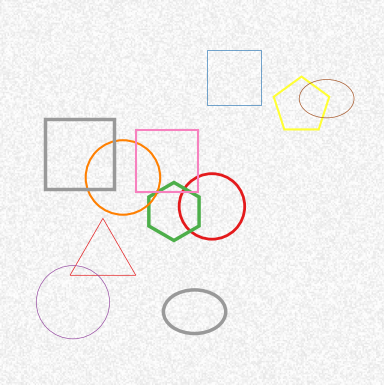[{"shape": "circle", "thickness": 2, "radius": 0.43, "center": [0.55, 0.464]}, {"shape": "triangle", "thickness": 0.5, "radius": 0.49, "center": [0.267, 0.334]}, {"shape": "square", "thickness": 0.5, "radius": 0.35, "center": [0.609, 0.799]}, {"shape": "hexagon", "thickness": 2.5, "radius": 0.38, "center": [0.452, 0.451]}, {"shape": "circle", "thickness": 0.5, "radius": 0.48, "center": [0.189, 0.215]}, {"shape": "circle", "thickness": 1.5, "radius": 0.48, "center": [0.319, 0.539]}, {"shape": "pentagon", "thickness": 1.5, "radius": 0.38, "center": [0.783, 0.725]}, {"shape": "oval", "thickness": 0.5, "radius": 0.36, "center": [0.848, 0.744]}, {"shape": "square", "thickness": 1.5, "radius": 0.4, "center": [0.435, 0.581]}, {"shape": "square", "thickness": 2.5, "radius": 0.45, "center": [0.206, 0.601]}, {"shape": "oval", "thickness": 2.5, "radius": 0.4, "center": [0.505, 0.19]}]